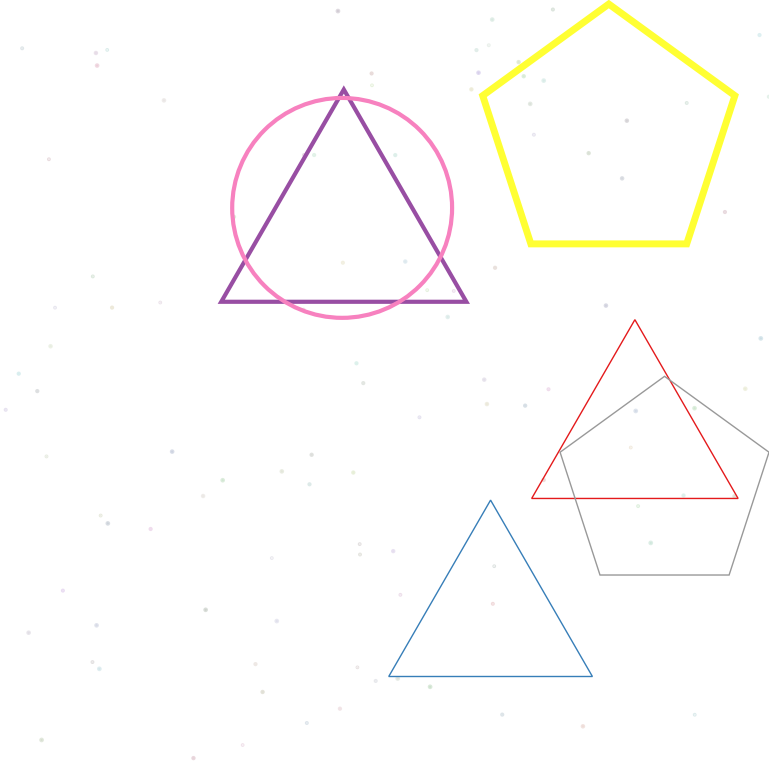[{"shape": "triangle", "thickness": 0.5, "radius": 0.77, "center": [0.825, 0.43]}, {"shape": "triangle", "thickness": 0.5, "radius": 0.76, "center": [0.637, 0.198]}, {"shape": "triangle", "thickness": 1.5, "radius": 0.92, "center": [0.447, 0.7]}, {"shape": "pentagon", "thickness": 2.5, "radius": 0.86, "center": [0.791, 0.823]}, {"shape": "circle", "thickness": 1.5, "radius": 0.71, "center": [0.444, 0.73]}, {"shape": "pentagon", "thickness": 0.5, "radius": 0.71, "center": [0.863, 0.369]}]